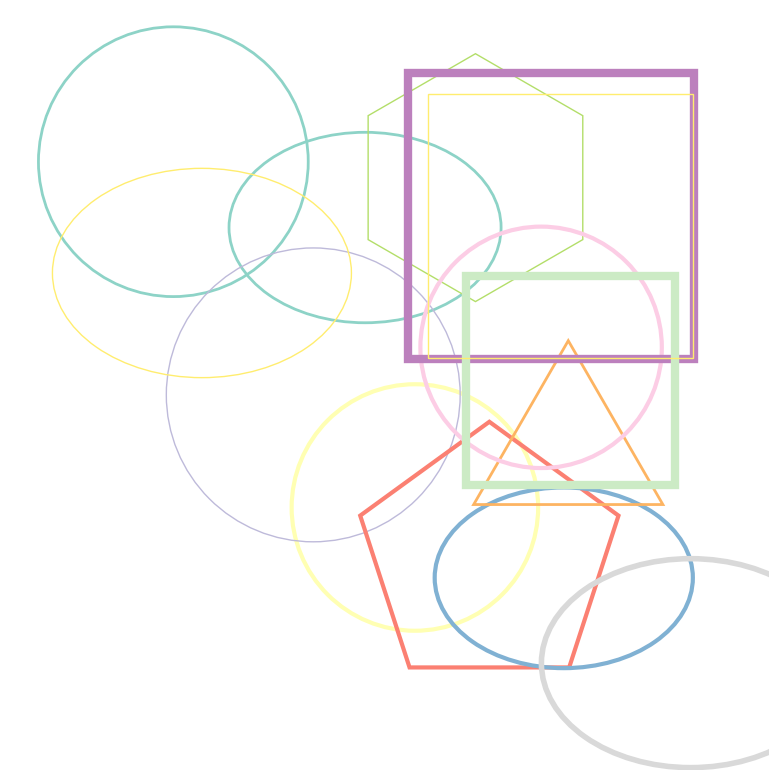[{"shape": "circle", "thickness": 1, "radius": 0.88, "center": [0.225, 0.79]}, {"shape": "oval", "thickness": 1, "radius": 0.88, "center": [0.474, 0.705]}, {"shape": "circle", "thickness": 1.5, "radius": 0.8, "center": [0.539, 0.341]}, {"shape": "circle", "thickness": 0.5, "radius": 0.95, "center": [0.407, 0.487]}, {"shape": "pentagon", "thickness": 1.5, "radius": 0.88, "center": [0.636, 0.276]}, {"shape": "oval", "thickness": 1.5, "radius": 0.84, "center": [0.732, 0.25]}, {"shape": "triangle", "thickness": 1, "radius": 0.71, "center": [0.738, 0.416]}, {"shape": "hexagon", "thickness": 0.5, "radius": 0.8, "center": [0.617, 0.769]}, {"shape": "circle", "thickness": 1.5, "radius": 0.78, "center": [0.703, 0.549]}, {"shape": "oval", "thickness": 2, "radius": 0.97, "center": [0.897, 0.139]}, {"shape": "square", "thickness": 3, "radius": 0.93, "center": [0.716, 0.72]}, {"shape": "square", "thickness": 3, "radius": 0.68, "center": [0.741, 0.506]}, {"shape": "square", "thickness": 0.5, "radius": 0.86, "center": [0.728, 0.706]}, {"shape": "oval", "thickness": 0.5, "radius": 0.97, "center": [0.262, 0.645]}]